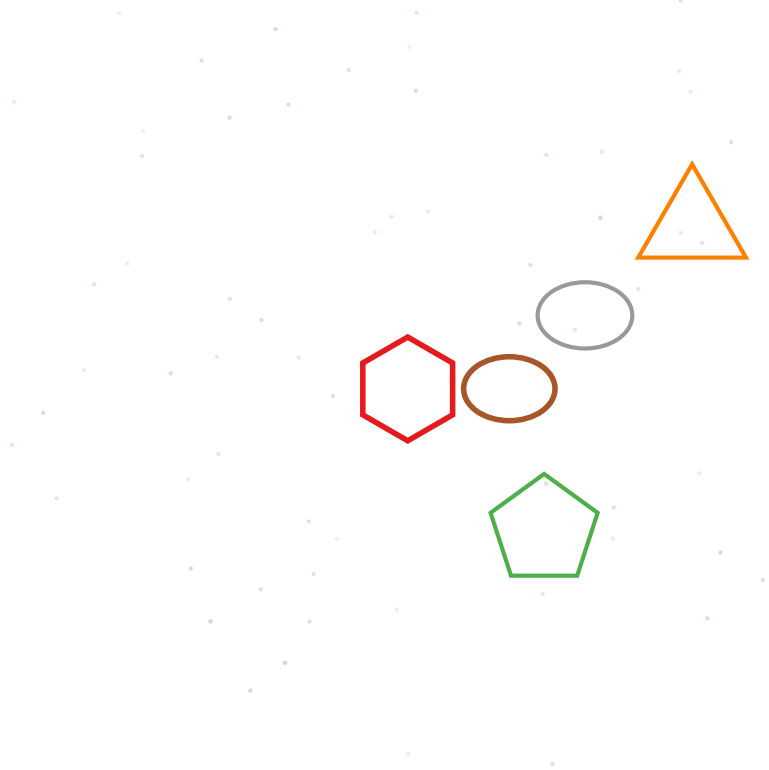[{"shape": "hexagon", "thickness": 2, "radius": 0.34, "center": [0.53, 0.495]}, {"shape": "pentagon", "thickness": 1.5, "radius": 0.37, "center": [0.707, 0.311]}, {"shape": "triangle", "thickness": 1.5, "radius": 0.4, "center": [0.899, 0.706]}, {"shape": "oval", "thickness": 2, "radius": 0.3, "center": [0.661, 0.495]}, {"shape": "oval", "thickness": 1.5, "radius": 0.31, "center": [0.76, 0.59]}]